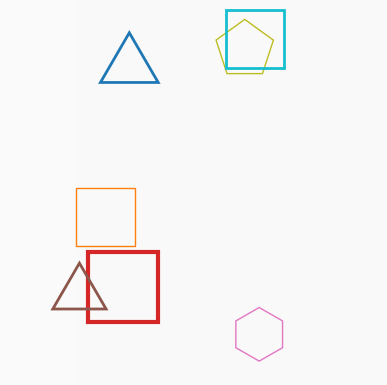[{"shape": "triangle", "thickness": 2, "radius": 0.43, "center": [0.334, 0.829]}, {"shape": "square", "thickness": 1, "radius": 0.37, "center": [0.272, 0.436]}, {"shape": "square", "thickness": 3, "radius": 0.45, "center": [0.318, 0.255]}, {"shape": "triangle", "thickness": 2, "radius": 0.4, "center": [0.205, 0.237]}, {"shape": "hexagon", "thickness": 1, "radius": 0.35, "center": [0.669, 0.132]}, {"shape": "pentagon", "thickness": 1, "radius": 0.39, "center": [0.632, 0.872]}, {"shape": "square", "thickness": 2, "radius": 0.38, "center": [0.659, 0.898]}]